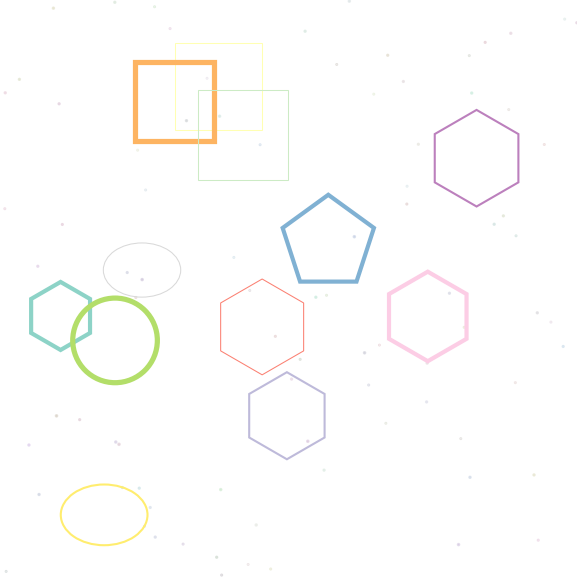[{"shape": "hexagon", "thickness": 2, "radius": 0.29, "center": [0.105, 0.452]}, {"shape": "square", "thickness": 0.5, "radius": 0.38, "center": [0.379, 0.849]}, {"shape": "hexagon", "thickness": 1, "radius": 0.38, "center": [0.497, 0.279]}, {"shape": "hexagon", "thickness": 0.5, "radius": 0.41, "center": [0.454, 0.433]}, {"shape": "pentagon", "thickness": 2, "radius": 0.42, "center": [0.568, 0.579]}, {"shape": "square", "thickness": 2.5, "radius": 0.34, "center": [0.302, 0.823]}, {"shape": "circle", "thickness": 2.5, "radius": 0.37, "center": [0.199, 0.41]}, {"shape": "hexagon", "thickness": 2, "radius": 0.39, "center": [0.741, 0.451]}, {"shape": "oval", "thickness": 0.5, "radius": 0.34, "center": [0.246, 0.532]}, {"shape": "hexagon", "thickness": 1, "radius": 0.42, "center": [0.825, 0.725]}, {"shape": "square", "thickness": 0.5, "radius": 0.39, "center": [0.42, 0.765]}, {"shape": "oval", "thickness": 1, "radius": 0.38, "center": [0.18, 0.108]}]